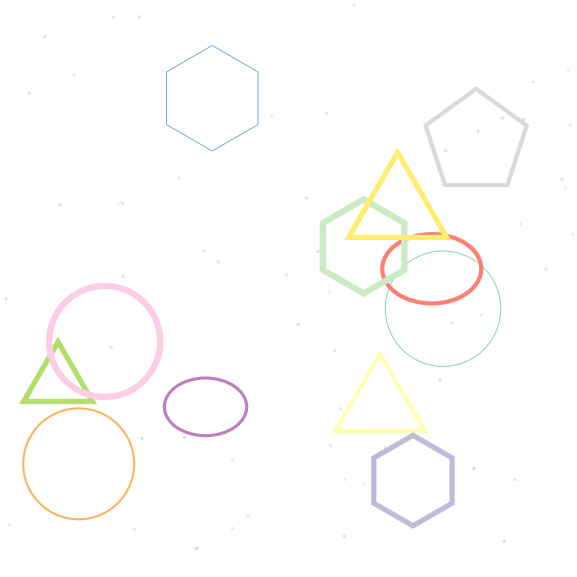[{"shape": "circle", "thickness": 0.5, "radius": 0.5, "center": [0.767, 0.465]}, {"shape": "triangle", "thickness": 2, "radius": 0.45, "center": [0.658, 0.298]}, {"shape": "hexagon", "thickness": 2.5, "radius": 0.39, "center": [0.715, 0.167]}, {"shape": "oval", "thickness": 2, "radius": 0.43, "center": [0.748, 0.534]}, {"shape": "hexagon", "thickness": 0.5, "radius": 0.46, "center": [0.368, 0.829]}, {"shape": "circle", "thickness": 1, "radius": 0.48, "center": [0.136, 0.196]}, {"shape": "triangle", "thickness": 2.5, "radius": 0.34, "center": [0.101, 0.338]}, {"shape": "circle", "thickness": 3, "radius": 0.48, "center": [0.181, 0.408]}, {"shape": "pentagon", "thickness": 2, "radius": 0.46, "center": [0.825, 0.753]}, {"shape": "oval", "thickness": 1.5, "radius": 0.36, "center": [0.356, 0.295]}, {"shape": "hexagon", "thickness": 3, "radius": 0.41, "center": [0.63, 0.572]}, {"shape": "triangle", "thickness": 2.5, "radius": 0.49, "center": [0.688, 0.637]}]